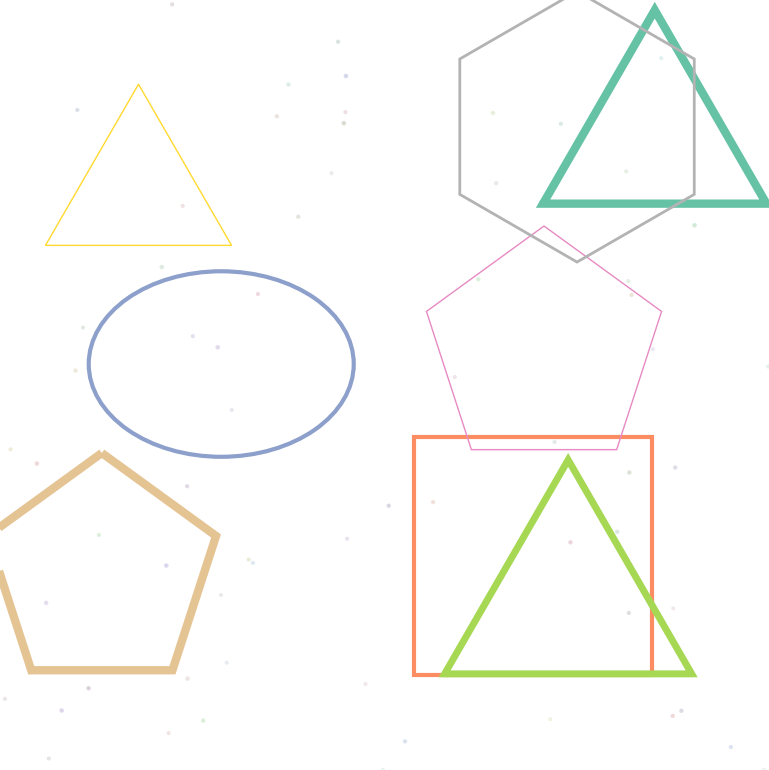[{"shape": "triangle", "thickness": 3, "radius": 0.84, "center": [0.85, 0.819]}, {"shape": "square", "thickness": 1.5, "radius": 0.77, "center": [0.692, 0.278]}, {"shape": "oval", "thickness": 1.5, "radius": 0.86, "center": [0.287, 0.527]}, {"shape": "pentagon", "thickness": 0.5, "radius": 0.8, "center": [0.707, 0.546]}, {"shape": "triangle", "thickness": 2.5, "radius": 0.93, "center": [0.738, 0.217]}, {"shape": "triangle", "thickness": 0.5, "radius": 0.7, "center": [0.18, 0.751]}, {"shape": "pentagon", "thickness": 3, "radius": 0.78, "center": [0.132, 0.256]}, {"shape": "hexagon", "thickness": 1, "radius": 0.88, "center": [0.749, 0.835]}]